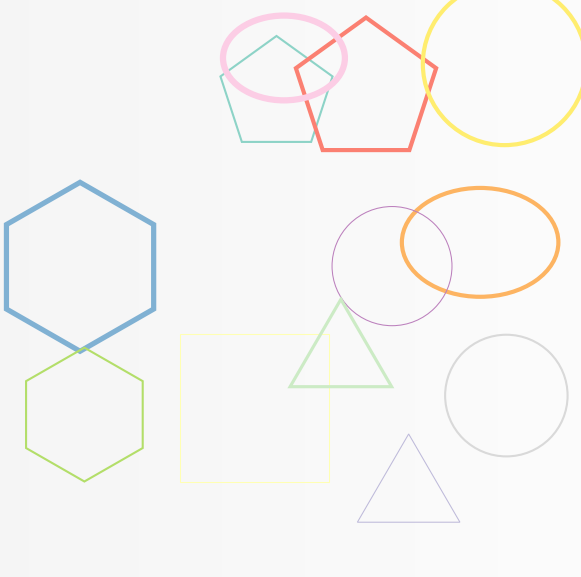[{"shape": "pentagon", "thickness": 1, "radius": 0.51, "center": [0.476, 0.835]}, {"shape": "square", "thickness": 0.5, "radius": 0.64, "center": [0.438, 0.293]}, {"shape": "triangle", "thickness": 0.5, "radius": 0.51, "center": [0.703, 0.146]}, {"shape": "pentagon", "thickness": 2, "radius": 0.63, "center": [0.63, 0.842]}, {"shape": "hexagon", "thickness": 2.5, "radius": 0.73, "center": [0.138, 0.537]}, {"shape": "oval", "thickness": 2, "radius": 0.67, "center": [0.826, 0.579]}, {"shape": "hexagon", "thickness": 1, "radius": 0.58, "center": [0.145, 0.281]}, {"shape": "oval", "thickness": 3, "radius": 0.52, "center": [0.489, 0.899]}, {"shape": "circle", "thickness": 1, "radius": 0.53, "center": [0.871, 0.314]}, {"shape": "circle", "thickness": 0.5, "radius": 0.52, "center": [0.674, 0.538]}, {"shape": "triangle", "thickness": 1.5, "radius": 0.5, "center": [0.586, 0.38]}, {"shape": "circle", "thickness": 2, "radius": 0.7, "center": [0.868, 0.889]}]